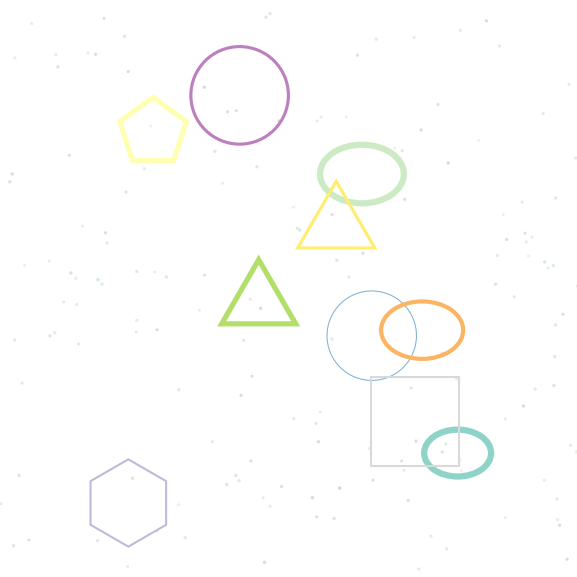[{"shape": "oval", "thickness": 3, "radius": 0.29, "center": [0.792, 0.215]}, {"shape": "pentagon", "thickness": 2.5, "radius": 0.3, "center": [0.265, 0.77]}, {"shape": "hexagon", "thickness": 1, "radius": 0.38, "center": [0.222, 0.128]}, {"shape": "circle", "thickness": 0.5, "radius": 0.39, "center": [0.644, 0.418]}, {"shape": "oval", "thickness": 2, "radius": 0.36, "center": [0.731, 0.427]}, {"shape": "triangle", "thickness": 2.5, "radius": 0.37, "center": [0.448, 0.475]}, {"shape": "square", "thickness": 1, "radius": 0.38, "center": [0.719, 0.269]}, {"shape": "circle", "thickness": 1.5, "radius": 0.42, "center": [0.415, 0.834]}, {"shape": "oval", "thickness": 3, "radius": 0.36, "center": [0.627, 0.698]}, {"shape": "triangle", "thickness": 1.5, "radius": 0.38, "center": [0.582, 0.608]}]